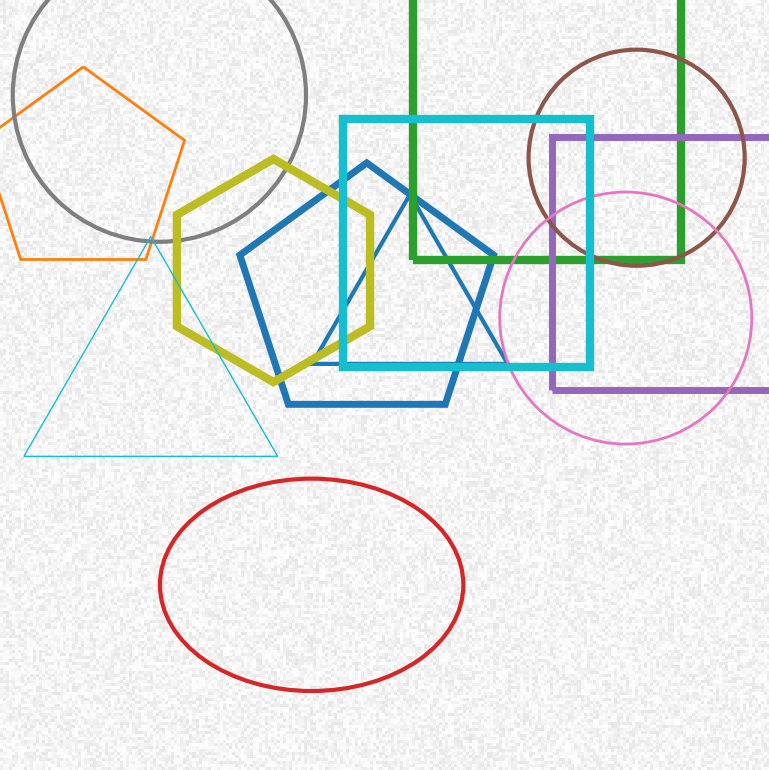[{"shape": "pentagon", "thickness": 2.5, "radius": 0.87, "center": [0.476, 0.615]}, {"shape": "triangle", "thickness": 1.5, "radius": 0.73, "center": [0.532, 0.601]}, {"shape": "pentagon", "thickness": 1, "radius": 0.69, "center": [0.108, 0.775]}, {"shape": "square", "thickness": 3, "radius": 0.87, "center": [0.71, 0.837]}, {"shape": "oval", "thickness": 1.5, "radius": 0.99, "center": [0.405, 0.24]}, {"shape": "square", "thickness": 2.5, "radius": 0.82, "center": [0.881, 0.658]}, {"shape": "circle", "thickness": 1.5, "radius": 0.7, "center": [0.827, 0.795]}, {"shape": "circle", "thickness": 1, "radius": 0.82, "center": [0.813, 0.587]}, {"shape": "circle", "thickness": 1.5, "radius": 0.95, "center": [0.207, 0.876]}, {"shape": "hexagon", "thickness": 3, "radius": 0.72, "center": [0.355, 0.649]}, {"shape": "square", "thickness": 3, "radius": 0.8, "center": [0.606, 0.684]}, {"shape": "triangle", "thickness": 0.5, "radius": 0.95, "center": [0.196, 0.502]}]